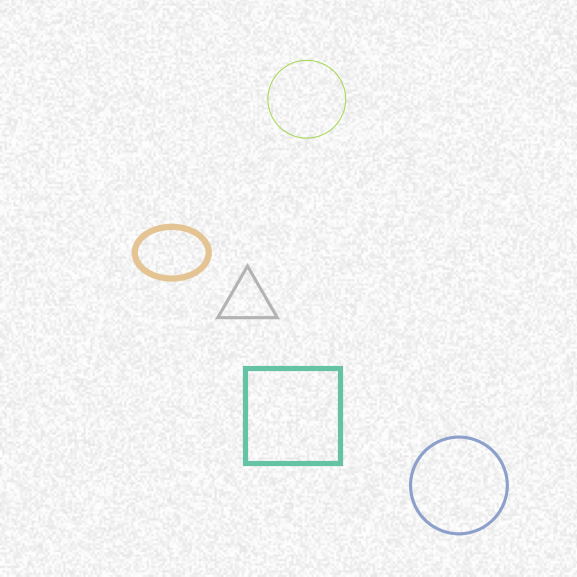[{"shape": "square", "thickness": 2.5, "radius": 0.41, "center": [0.506, 0.28]}, {"shape": "circle", "thickness": 1.5, "radius": 0.42, "center": [0.795, 0.159]}, {"shape": "circle", "thickness": 0.5, "radius": 0.34, "center": [0.531, 0.827]}, {"shape": "oval", "thickness": 3, "radius": 0.32, "center": [0.297, 0.562]}, {"shape": "triangle", "thickness": 1.5, "radius": 0.3, "center": [0.429, 0.479]}]